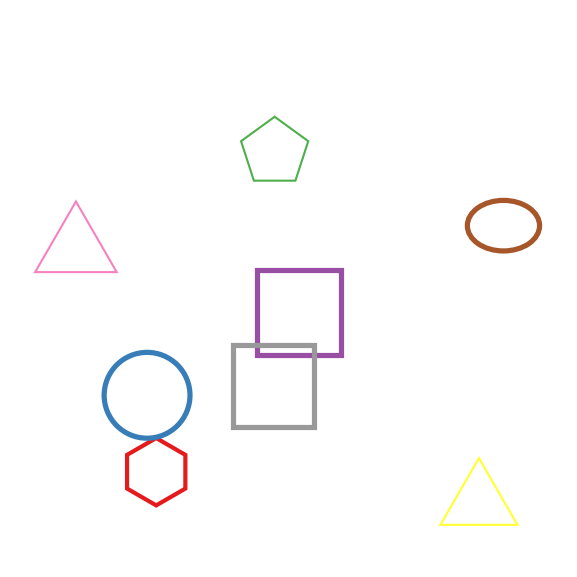[{"shape": "hexagon", "thickness": 2, "radius": 0.29, "center": [0.27, 0.182]}, {"shape": "circle", "thickness": 2.5, "radius": 0.37, "center": [0.255, 0.315]}, {"shape": "pentagon", "thickness": 1, "radius": 0.31, "center": [0.476, 0.736]}, {"shape": "square", "thickness": 2.5, "radius": 0.37, "center": [0.518, 0.458]}, {"shape": "triangle", "thickness": 1, "radius": 0.39, "center": [0.829, 0.129]}, {"shape": "oval", "thickness": 2.5, "radius": 0.31, "center": [0.872, 0.608]}, {"shape": "triangle", "thickness": 1, "radius": 0.41, "center": [0.131, 0.569]}, {"shape": "square", "thickness": 2.5, "radius": 0.35, "center": [0.474, 0.331]}]